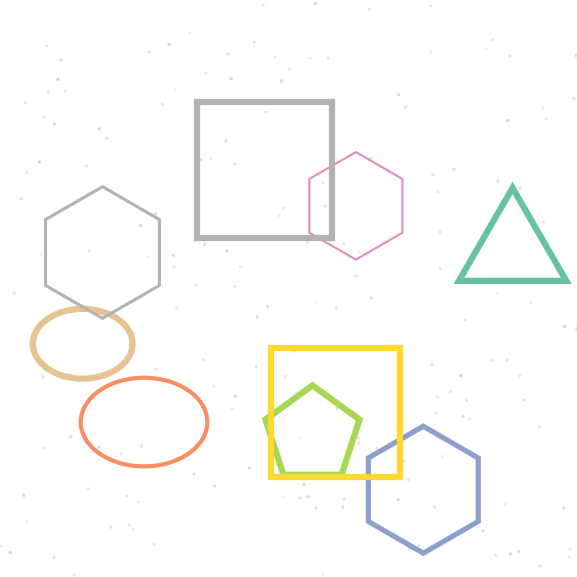[{"shape": "triangle", "thickness": 3, "radius": 0.54, "center": [0.888, 0.567]}, {"shape": "oval", "thickness": 2, "radius": 0.55, "center": [0.249, 0.268]}, {"shape": "hexagon", "thickness": 2.5, "radius": 0.55, "center": [0.733, 0.151]}, {"shape": "hexagon", "thickness": 1, "radius": 0.47, "center": [0.616, 0.643]}, {"shape": "pentagon", "thickness": 3, "radius": 0.43, "center": [0.541, 0.246]}, {"shape": "square", "thickness": 3, "radius": 0.56, "center": [0.581, 0.285]}, {"shape": "oval", "thickness": 3, "radius": 0.43, "center": [0.143, 0.404]}, {"shape": "square", "thickness": 3, "radius": 0.59, "center": [0.458, 0.705]}, {"shape": "hexagon", "thickness": 1.5, "radius": 0.57, "center": [0.177, 0.562]}]